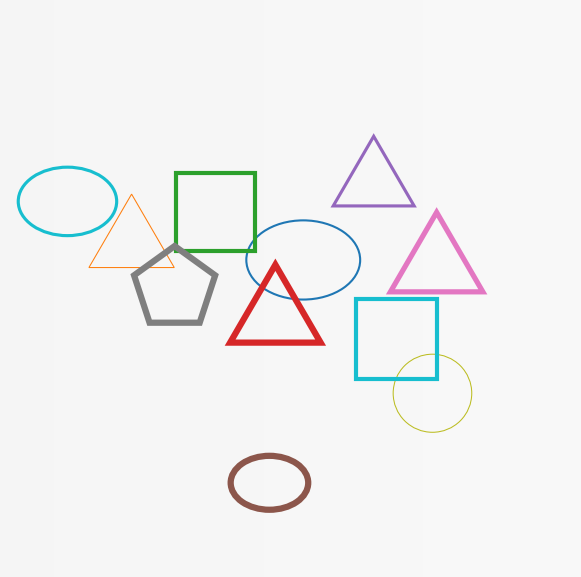[{"shape": "oval", "thickness": 1, "radius": 0.49, "center": [0.522, 0.549]}, {"shape": "triangle", "thickness": 0.5, "radius": 0.42, "center": [0.226, 0.578]}, {"shape": "square", "thickness": 2, "radius": 0.34, "center": [0.371, 0.632]}, {"shape": "triangle", "thickness": 3, "radius": 0.45, "center": [0.474, 0.451]}, {"shape": "triangle", "thickness": 1.5, "radius": 0.4, "center": [0.643, 0.683]}, {"shape": "oval", "thickness": 3, "radius": 0.33, "center": [0.464, 0.163]}, {"shape": "triangle", "thickness": 2.5, "radius": 0.46, "center": [0.751, 0.54]}, {"shape": "pentagon", "thickness": 3, "radius": 0.37, "center": [0.3, 0.5]}, {"shape": "circle", "thickness": 0.5, "radius": 0.34, "center": [0.744, 0.318]}, {"shape": "square", "thickness": 2, "radius": 0.35, "center": [0.681, 0.412]}, {"shape": "oval", "thickness": 1.5, "radius": 0.42, "center": [0.116, 0.65]}]